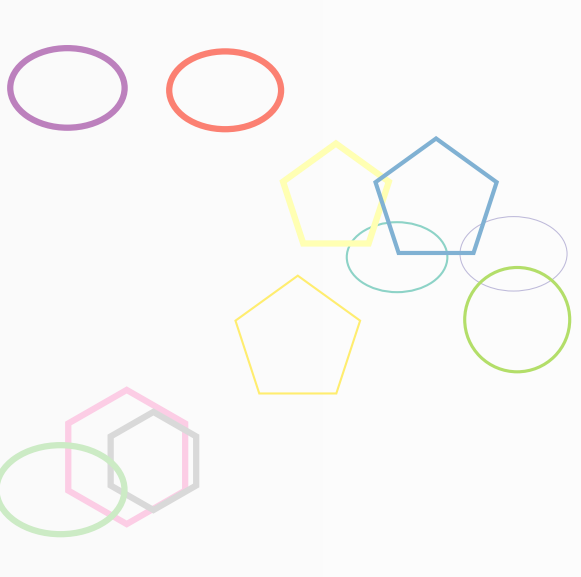[{"shape": "oval", "thickness": 1, "radius": 0.43, "center": [0.683, 0.554]}, {"shape": "pentagon", "thickness": 3, "radius": 0.48, "center": [0.578, 0.655]}, {"shape": "oval", "thickness": 0.5, "radius": 0.46, "center": [0.884, 0.56]}, {"shape": "oval", "thickness": 3, "radius": 0.48, "center": [0.387, 0.843]}, {"shape": "pentagon", "thickness": 2, "radius": 0.55, "center": [0.75, 0.65]}, {"shape": "circle", "thickness": 1.5, "radius": 0.45, "center": [0.89, 0.446]}, {"shape": "hexagon", "thickness": 3, "radius": 0.58, "center": [0.218, 0.208]}, {"shape": "hexagon", "thickness": 3, "radius": 0.42, "center": [0.264, 0.201]}, {"shape": "oval", "thickness": 3, "radius": 0.49, "center": [0.116, 0.847]}, {"shape": "oval", "thickness": 3, "radius": 0.55, "center": [0.104, 0.151]}, {"shape": "pentagon", "thickness": 1, "radius": 0.56, "center": [0.512, 0.409]}]